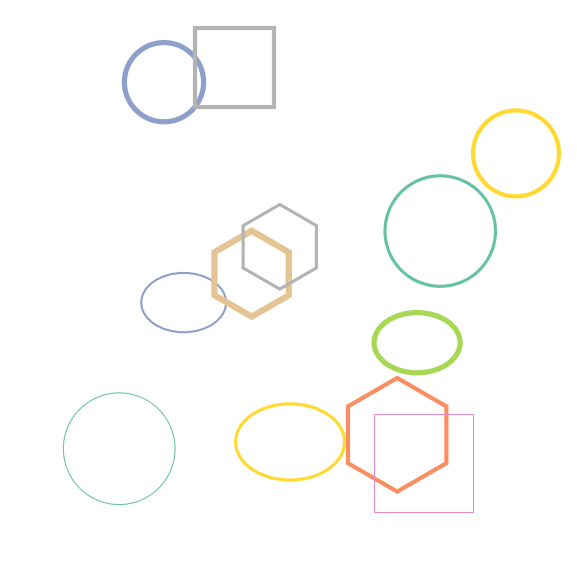[{"shape": "circle", "thickness": 1.5, "radius": 0.48, "center": [0.762, 0.599]}, {"shape": "circle", "thickness": 0.5, "radius": 0.48, "center": [0.206, 0.222]}, {"shape": "hexagon", "thickness": 2, "radius": 0.49, "center": [0.688, 0.246]}, {"shape": "oval", "thickness": 1, "radius": 0.37, "center": [0.318, 0.475]}, {"shape": "circle", "thickness": 2.5, "radius": 0.34, "center": [0.284, 0.857]}, {"shape": "square", "thickness": 0.5, "radius": 0.43, "center": [0.733, 0.198]}, {"shape": "oval", "thickness": 2.5, "radius": 0.37, "center": [0.722, 0.406]}, {"shape": "oval", "thickness": 1.5, "radius": 0.47, "center": [0.502, 0.234]}, {"shape": "circle", "thickness": 2, "radius": 0.37, "center": [0.893, 0.734]}, {"shape": "hexagon", "thickness": 3, "radius": 0.37, "center": [0.436, 0.525]}, {"shape": "hexagon", "thickness": 1.5, "radius": 0.37, "center": [0.484, 0.572]}, {"shape": "square", "thickness": 2, "radius": 0.34, "center": [0.406, 0.883]}]